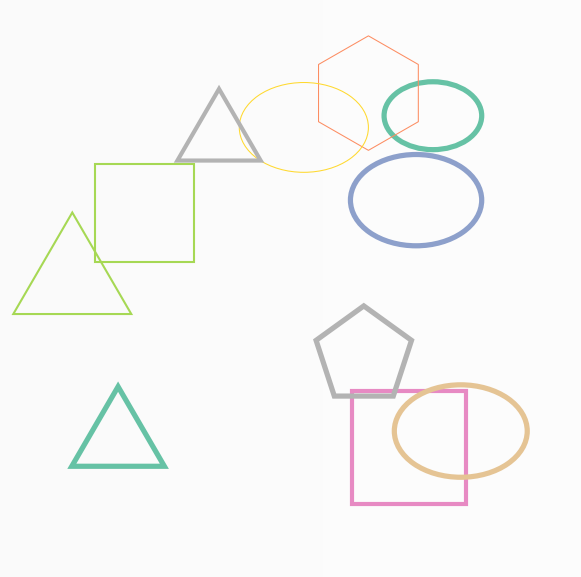[{"shape": "triangle", "thickness": 2.5, "radius": 0.46, "center": [0.203, 0.238]}, {"shape": "oval", "thickness": 2.5, "radius": 0.42, "center": [0.745, 0.799]}, {"shape": "hexagon", "thickness": 0.5, "radius": 0.5, "center": [0.634, 0.838]}, {"shape": "oval", "thickness": 2.5, "radius": 0.56, "center": [0.716, 0.653]}, {"shape": "square", "thickness": 2, "radius": 0.49, "center": [0.704, 0.224]}, {"shape": "triangle", "thickness": 1, "radius": 0.59, "center": [0.124, 0.514]}, {"shape": "square", "thickness": 1, "radius": 0.42, "center": [0.249, 0.63]}, {"shape": "oval", "thickness": 0.5, "radius": 0.56, "center": [0.523, 0.779]}, {"shape": "oval", "thickness": 2.5, "radius": 0.57, "center": [0.793, 0.253]}, {"shape": "pentagon", "thickness": 2.5, "radius": 0.43, "center": [0.626, 0.383]}, {"shape": "triangle", "thickness": 2, "radius": 0.41, "center": [0.377, 0.762]}]